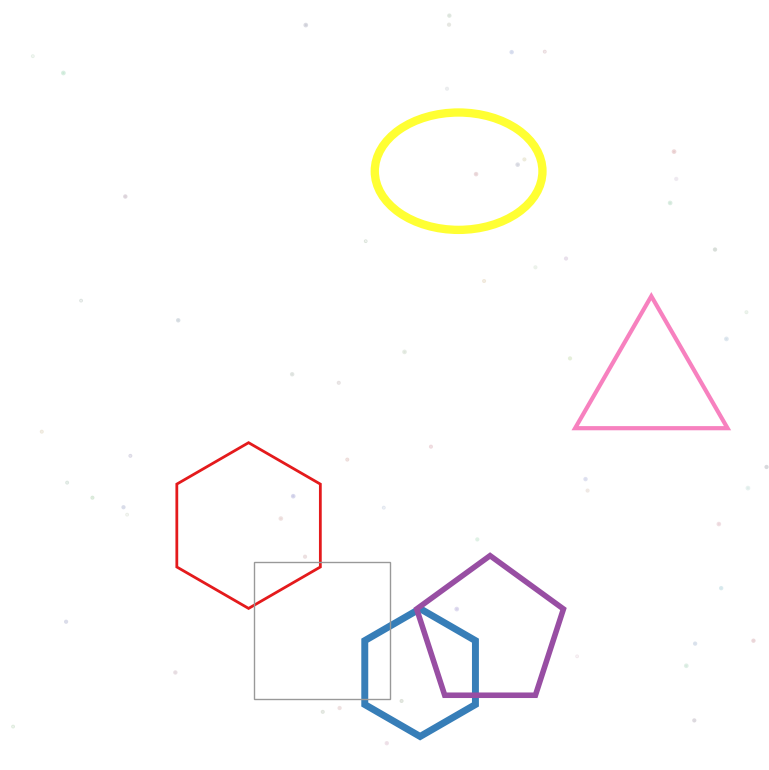[{"shape": "hexagon", "thickness": 1, "radius": 0.54, "center": [0.323, 0.317]}, {"shape": "hexagon", "thickness": 2.5, "radius": 0.41, "center": [0.546, 0.127]}, {"shape": "pentagon", "thickness": 2, "radius": 0.5, "center": [0.636, 0.178]}, {"shape": "oval", "thickness": 3, "radius": 0.54, "center": [0.596, 0.778]}, {"shape": "triangle", "thickness": 1.5, "radius": 0.57, "center": [0.846, 0.501]}, {"shape": "square", "thickness": 0.5, "radius": 0.44, "center": [0.418, 0.181]}]